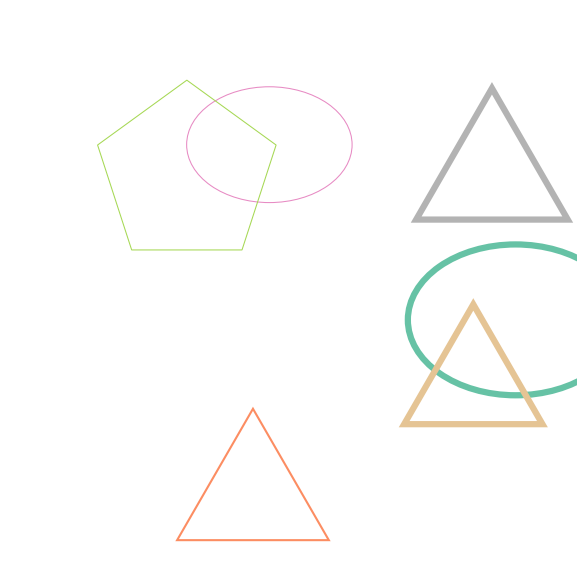[{"shape": "oval", "thickness": 3, "radius": 0.93, "center": [0.893, 0.445]}, {"shape": "triangle", "thickness": 1, "radius": 0.76, "center": [0.438, 0.14]}, {"shape": "oval", "thickness": 0.5, "radius": 0.72, "center": [0.466, 0.749]}, {"shape": "pentagon", "thickness": 0.5, "radius": 0.81, "center": [0.324, 0.698]}, {"shape": "triangle", "thickness": 3, "radius": 0.69, "center": [0.82, 0.334]}, {"shape": "triangle", "thickness": 3, "radius": 0.76, "center": [0.852, 0.695]}]